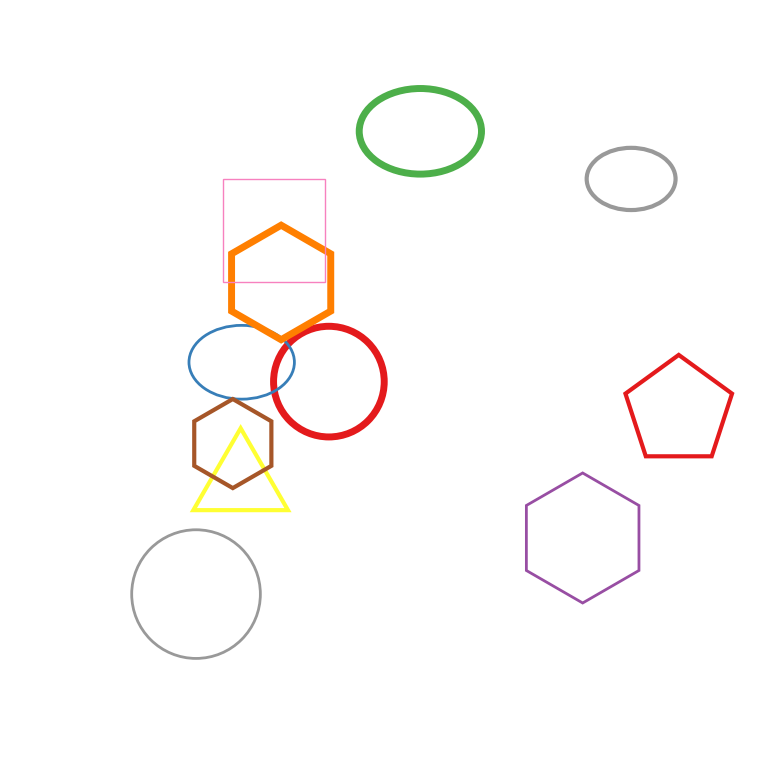[{"shape": "circle", "thickness": 2.5, "radius": 0.36, "center": [0.427, 0.504]}, {"shape": "pentagon", "thickness": 1.5, "radius": 0.36, "center": [0.881, 0.466]}, {"shape": "oval", "thickness": 1, "radius": 0.34, "center": [0.314, 0.53]}, {"shape": "oval", "thickness": 2.5, "radius": 0.4, "center": [0.546, 0.829]}, {"shape": "hexagon", "thickness": 1, "radius": 0.42, "center": [0.757, 0.301]}, {"shape": "hexagon", "thickness": 2.5, "radius": 0.37, "center": [0.365, 0.633]}, {"shape": "triangle", "thickness": 1.5, "radius": 0.35, "center": [0.313, 0.373]}, {"shape": "hexagon", "thickness": 1.5, "radius": 0.29, "center": [0.302, 0.424]}, {"shape": "square", "thickness": 0.5, "radius": 0.33, "center": [0.356, 0.7]}, {"shape": "circle", "thickness": 1, "radius": 0.42, "center": [0.255, 0.228]}, {"shape": "oval", "thickness": 1.5, "radius": 0.29, "center": [0.82, 0.768]}]